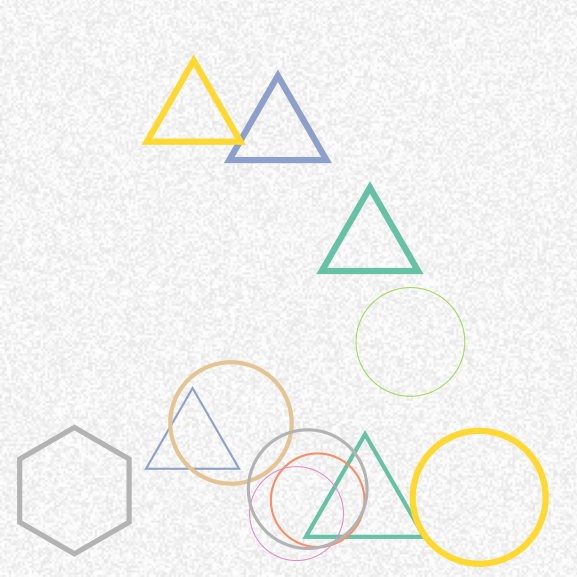[{"shape": "triangle", "thickness": 3, "radius": 0.48, "center": [0.641, 0.578]}, {"shape": "triangle", "thickness": 2, "radius": 0.59, "center": [0.632, 0.129]}, {"shape": "circle", "thickness": 1, "radius": 0.41, "center": [0.55, 0.133]}, {"shape": "triangle", "thickness": 1, "radius": 0.47, "center": [0.333, 0.234]}, {"shape": "triangle", "thickness": 3, "radius": 0.49, "center": [0.481, 0.771]}, {"shape": "circle", "thickness": 0.5, "radius": 0.41, "center": [0.513, 0.11]}, {"shape": "circle", "thickness": 0.5, "radius": 0.47, "center": [0.711, 0.407]}, {"shape": "triangle", "thickness": 3, "radius": 0.47, "center": [0.335, 0.801]}, {"shape": "circle", "thickness": 3, "radius": 0.58, "center": [0.83, 0.138]}, {"shape": "circle", "thickness": 2, "radius": 0.53, "center": [0.4, 0.267]}, {"shape": "hexagon", "thickness": 2.5, "radius": 0.55, "center": [0.129, 0.15]}, {"shape": "circle", "thickness": 1.5, "radius": 0.51, "center": [0.533, 0.152]}]